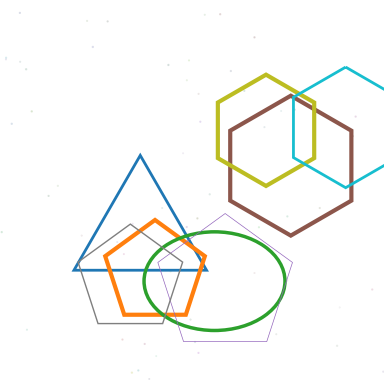[{"shape": "triangle", "thickness": 2, "radius": 0.99, "center": [0.364, 0.398]}, {"shape": "pentagon", "thickness": 3, "radius": 0.68, "center": [0.403, 0.293]}, {"shape": "oval", "thickness": 2.5, "radius": 0.92, "center": [0.557, 0.27]}, {"shape": "pentagon", "thickness": 0.5, "radius": 0.92, "center": [0.585, 0.262]}, {"shape": "hexagon", "thickness": 3, "radius": 0.91, "center": [0.755, 0.57]}, {"shape": "pentagon", "thickness": 1, "radius": 0.71, "center": [0.339, 0.275]}, {"shape": "hexagon", "thickness": 3, "radius": 0.72, "center": [0.691, 0.662]}, {"shape": "hexagon", "thickness": 2, "radius": 0.78, "center": [0.898, 0.669]}]